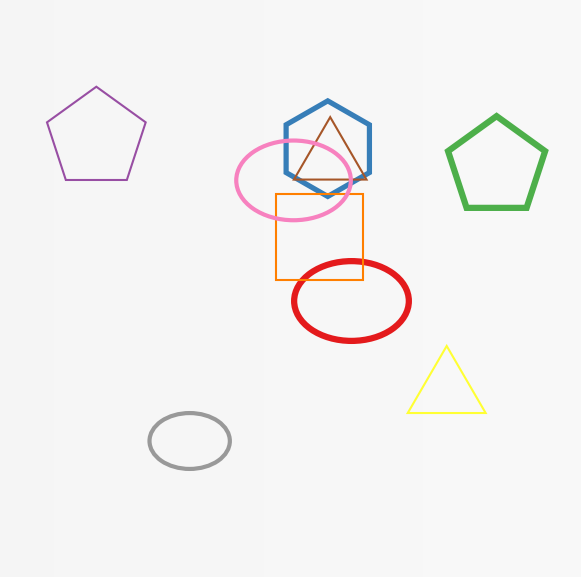[{"shape": "oval", "thickness": 3, "radius": 0.49, "center": [0.605, 0.478]}, {"shape": "hexagon", "thickness": 2.5, "radius": 0.41, "center": [0.564, 0.742]}, {"shape": "pentagon", "thickness": 3, "radius": 0.44, "center": [0.854, 0.71]}, {"shape": "pentagon", "thickness": 1, "radius": 0.45, "center": [0.166, 0.76]}, {"shape": "square", "thickness": 1, "radius": 0.37, "center": [0.549, 0.589]}, {"shape": "triangle", "thickness": 1, "radius": 0.39, "center": [0.769, 0.323]}, {"shape": "triangle", "thickness": 1, "radius": 0.36, "center": [0.568, 0.724]}, {"shape": "oval", "thickness": 2, "radius": 0.49, "center": [0.505, 0.687]}, {"shape": "oval", "thickness": 2, "radius": 0.35, "center": [0.326, 0.235]}]